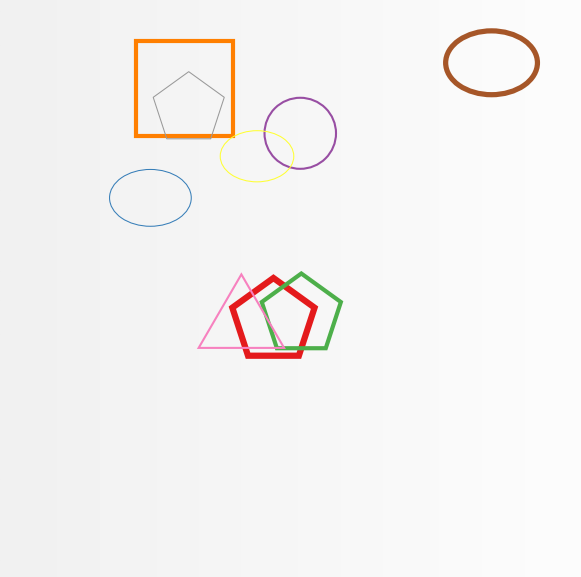[{"shape": "pentagon", "thickness": 3, "radius": 0.37, "center": [0.47, 0.443]}, {"shape": "oval", "thickness": 0.5, "radius": 0.35, "center": [0.259, 0.657]}, {"shape": "pentagon", "thickness": 2, "radius": 0.36, "center": [0.518, 0.454]}, {"shape": "circle", "thickness": 1, "radius": 0.31, "center": [0.517, 0.768]}, {"shape": "square", "thickness": 2, "radius": 0.41, "center": [0.318, 0.846]}, {"shape": "oval", "thickness": 0.5, "radius": 0.32, "center": [0.442, 0.729]}, {"shape": "oval", "thickness": 2.5, "radius": 0.39, "center": [0.846, 0.89]}, {"shape": "triangle", "thickness": 1, "radius": 0.42, "center": [0.415, 0.439]}, {"shape": "pentagon", "thickness": 0.5, "radius": 0.32, "center": [0.325, 0.811]}]